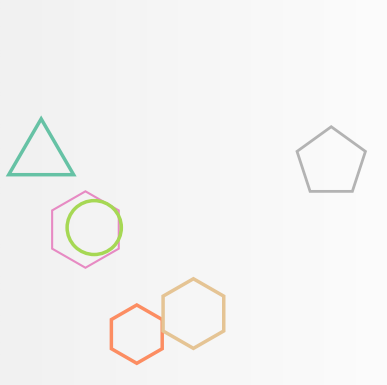[{"shape": "triangle", "thickness": 2.5, "radius": 0.48, "center": [0.106, 0.595]}, {"shape": "hexagon", "thickness": 2.5, "radius": 0.38, "center": [0.353, 0.132]}, {"shape": "hexagon", "thickness": 1.5, "radius": 0.5, "center": [0.22, 0.404]}, {"shape": "circle", "thickness": 2.5, "radius": 0.35, "center": [0.243, 0.409]}, {"shape": "hexagon", "thickness": 2.5, "radius": 0.45, "center": [0.499, 0.186]}, {"shape": "pentagon", "thickness": 2, "radius": 0.46, "center": [0.855, 0.578]}]